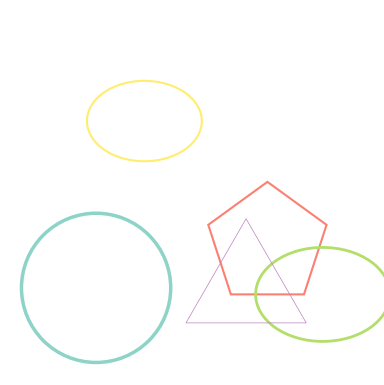[{"shape": "circle", "thickness": 2.5, "radius": 0.97, "center": [0.25, 0.252]}, {"shape": "pentagon", "thickness": 1.5, "radius": 0.81, "center": [0.695, 0.366]}, {"shape": "oval", "thickness": 2, "radius": 0.87, "center": [0.838, 0.235]}, {"shape": "triangle", "thickness": 0.5, "radius": 0.9, "center": [0.639, 0.251]}, {"shape": "oval", "thickness": 1.5, "radius": 0.75, "center": [0.375, 0.686]}]